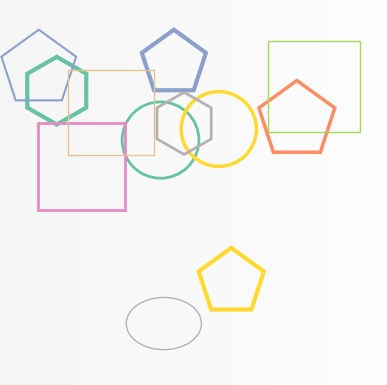[{"shape": "circle", "thickness": 2, "radius": 0.5, "center": [0.414, 0.636]}, {"shape": "hexagon", "thickness": 3, "radius": 0.44, "center": [0.146, 0.764]}, {"shape": "pentagon", "thickness": 2.5, "radius": 0.52, "center": [0.766, 0.688]}, {"shape": "pentagon", "thickness": 1.5, "radius": 0.51, "center": [0.1, 0.821]}, {"shape": "pentagon", "thickness": 3, "radius": 0.43, "center": [0.449, 0.836]}, {"shape": "square", "thickness": 2, "radius": 0.56, "center": [0.211, 0.568]}, {"shape": "square", "thickness": 1, "radius": 0.59, "center": [0.811, 0.776]}, {"shape": "circle", "thickness": 2.5, "radius": 0.49, "center": [0.565, 0.665]}, {"shape": "pentagon", "thickness": 3, "radius": 0.44, "center": [0.597, 0.268]}, {"shape": "square", "thickness": 1, "radius": 0.55, "center": [0.287, 0.708]}, {"shape": "hexagon", "thickness": 2, "radius": 0.4, "center": [0.475, 0.68]}, {"shape": "oval", "thickness": 1, "radius": 0.48, "center": [0.423, 0.16]}]